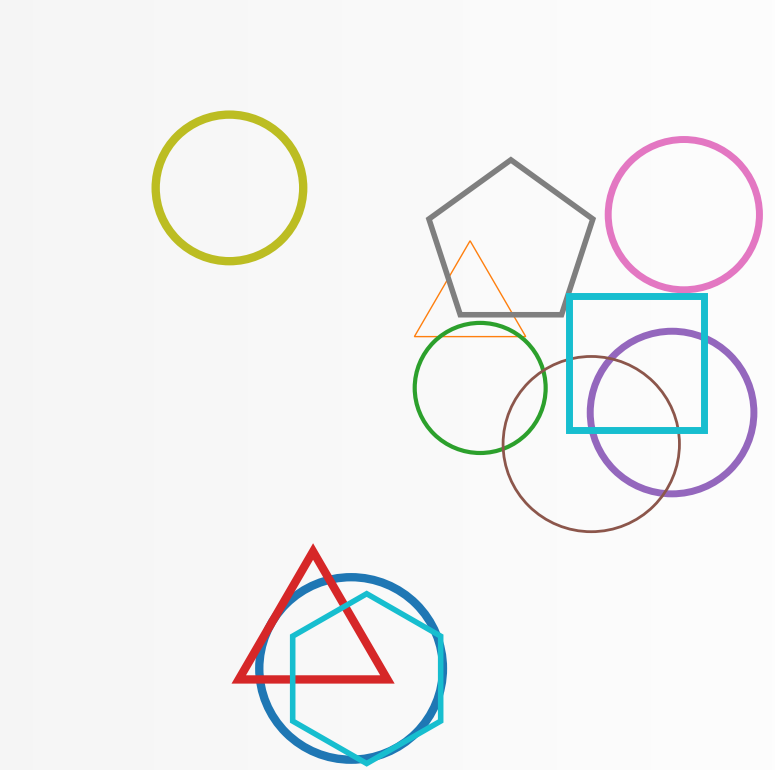[{"shape": "circle", "thickness": 3, "radius": 0.59, "center": [0.453, 0.132]}, {"shape": "triangle", "thickness": 0.5, "radius": 0.41, "center": [0.607, 0.604]}, {"shape": "circle", "thickness": 1.5, "radius": 0.42, "center": [0.62, 0.496]}, {"shape": "triangle", "thickness": 3, "radius": 0.55, "center": [0.404, 0.173]}, {"shape": "circle", "thickness": 2.5, "radius": 0.53, "center": [0.867, 0.464]}, {"shape": "circle", "thickness": 1, "radius": 0.57, "center": [0.763, 0.423]}, {"shape": "circle", "thickness": 2.5, "radius": 0.49, "center": [0.882, 0.721]}, {"shape": "pentagon", "thickness": 2, "radius": 0.56, "center": [0.659, 0.681]}, {"shape": "circle", "thickness": 3, "radius": 0.48, "center": [0.296, 0.756]}, {"shape": "hexagon", "thickness": 2, "radius": 0.55, "center": [0.473, 0.119]}, {"shape": "square", "thickness": 2.5, "radius": 0.43, "center": [0.822, 0.529]}]